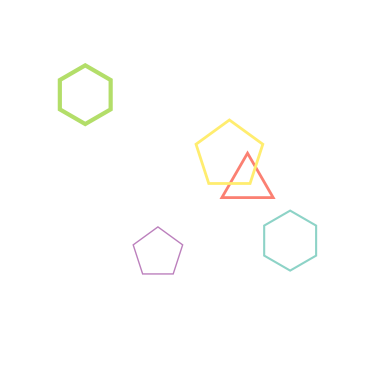[{"shape": "hexagon", "thickness": 1.5, "radius": 0.39, "center": [0.754, 0.375]}, {"shape": "triangle", "thickness": 2, "radius": 0.38, "center": [0.643, 0.525]}, {"shape": "hexagon", "thickness": 3, "radius": 0.38, "center": [0.221, 0.754]}, {"shape": "pentagon", "thickness": 1, "radius": 0.34, "center": [0.41, 0.343]}, {"shape": "pentagon", "thickness": 2, "radius": 0.46, "center": [0.596, 0.597]}]